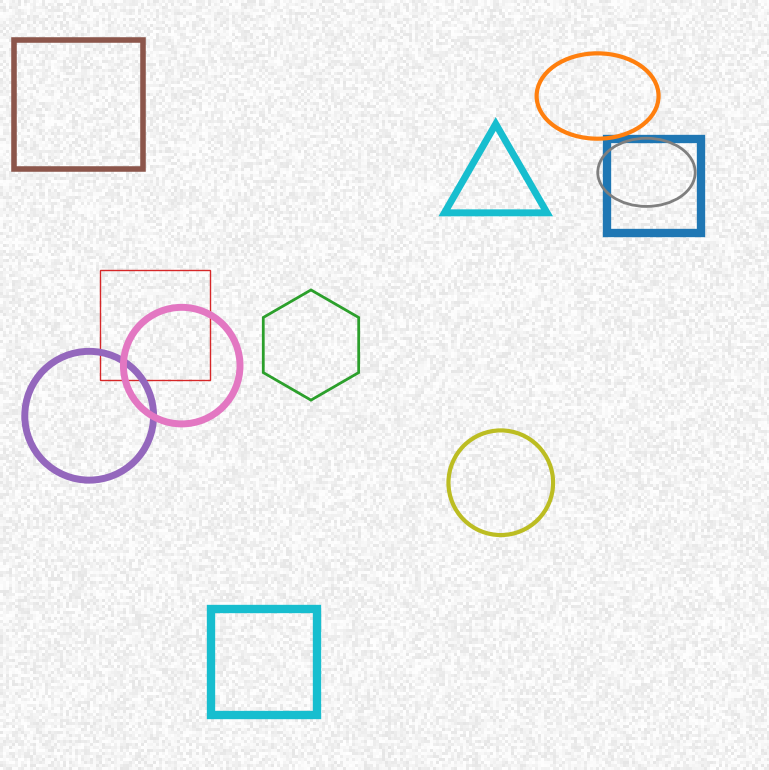[{"shape": "square", "thickness": 3, "radius": 0.31, "center": [0.849, 0.758]}, {"shape": "oval", "thickness": 1.5, "radius": 0.4, "center": [0.776, 0.875]}, {"shape": "hexagon", "thickness": 1, "radius": 0.36, "center": [0.404, 0.552]}, {"shape": "square", "thickness": 0.5, "radius": 0.36, "center": [0.201, 0.578]}, {"shape": "circle", "thickness": 2.5, "radius": 0.42, "center": [0.116, 0.46]}, {"shape": "square", "thickness": 2, "radius": 0.42, "center": [0.102, 0.864]}, {"shape": "circle", "thickness": 2.5, "radius": 0.38, "center": [0.236, 0.525]}, {"shape": "oval", "thickness": 1, "radius": 0.32, "center": [0.84, 0.776]}, {"shape": "circle", "thickness": 1.5, "radius": 0.34, "center": [0.65, 0.373]}, {"shape": "square", "thickness": 3, "radius": 0.34, "center": [0.343, 0.14]}, {"shape": "triangle", "thickness": 2.5, "radius": 0.38, "center": [0.644, 0.762]}]